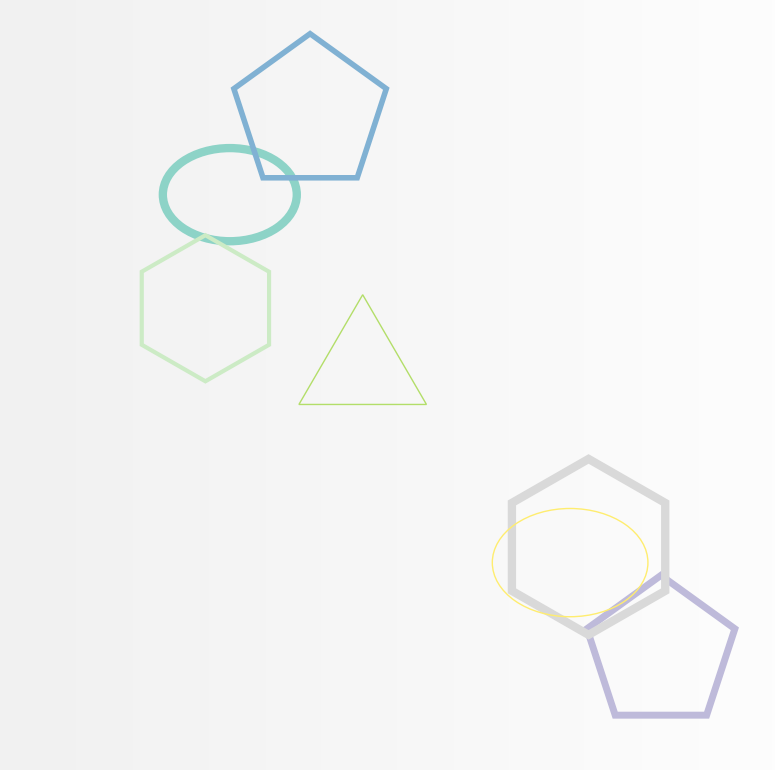[{"shape": "oval", "thickness": 3, "radius": 0.43, "center": [0.297, 0.747]}, {"shape": "pentagon", "thickness": 2.5, "radius": 0.5, "center": [0.853, 0.152]}, {"shape": "pentagon", "thickness": 2, "radius": 0.52, "center": [0.4, 0.853]}, {"shape": "triangle", "thickness": 0.5, "radius": 0.48, "center": [0.468, 0.522]}, {"shape": "hexagon", "thickness": 3, "radius": 0.57, "center": [0.759, 0.29]}, {"shape": "hexagon", "thickness": 1.5, "radius": 0.47, "center": [0.265, 0.6]}, {"shape": "oval", "thickness": 0.5, "radius": 0.5, "center": [0.736, 0.269]}]